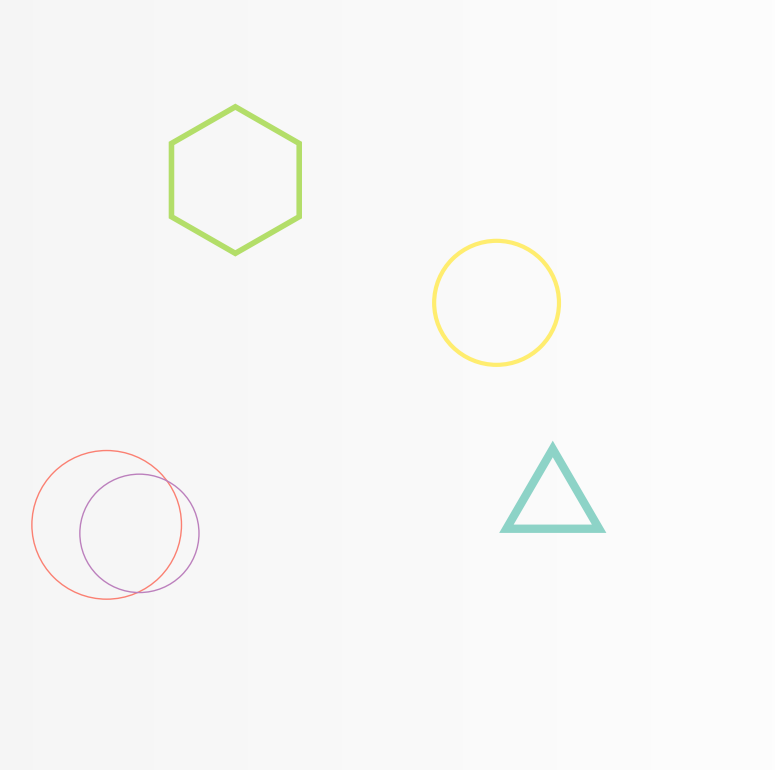[{"shape": "triangle", "thickness": 3, "radius": 0.35, "center": [0.713, 0.348]}, {"shape": "circle", "thickness": 0.5, "radius": 0.48, "center": [0.138, 0.318]}, {"shape": "hexagon", "thickness": 2, "radius": 0.48, "center": [0.304, 0.766]}, {"shape": "circle", "thickness": 0.5, "radius": 0.38, "center": [0.18, 0.307]}, {"shape": "circle", "thickness": 1.5, "radius": 0.4, "center": [0.641, 0.607]}]